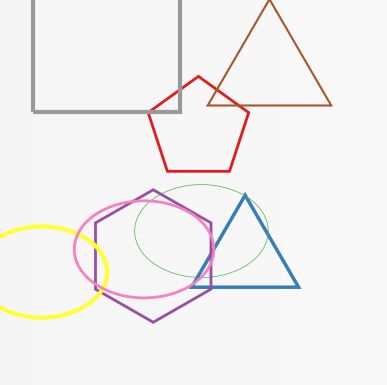[{"shape": "pentagon", "thickness": 2, "radius": 0.68, "center": [0.512, 0.665]}, {"shape": "triangle", "thickness": 2.5, "radius": 0.8, "center": [0.633, 0.334]}, {"shape": "oval", "thickness": 0.5, "radius": 0.86, "center": [0.52, 0.4]}, {"shape": "hexagon", "thickness": 2, "radius": 0.86, "center": [0.395, 0.335]}, {"shape": "oval", "thickness": 3, "radius": 0.85, "center": [0.108, 0.293]}, {"shape": "triangle", "thickness": 1.5, "radius": 0.92, "center": [0.695, 0.818]}, {"shape": "oval", "thickness": 2, "radius": 0.9, "center": [0.372, 0.352]}, {"shape": "square", "thickness": 3, "radius": 0.95, "center": [0.274, 0.9]}]